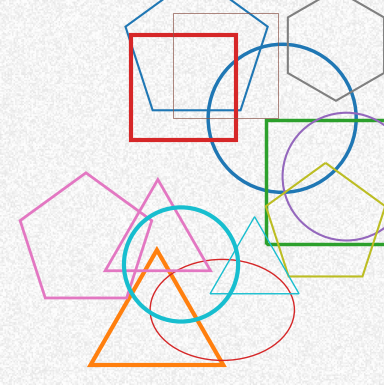[{"shape": "pentagon", "thickness": 1.5, "radius": 0.97, "center": [0.511, 0.871]}, {"shape": "circle", "thickness": 2.5, "radius": 0.96, "center": [0.733, 0.693]}, {"shape": "triangle", "thickness": 3, "radius": 1.0, "center": [0.408, 0.152]}, {"shape": "square", "thickness": 2.5, "radius": 0.81, "center": [0.851, 0.526]}, {"shape": "oval", "thickness": 1, "radius": 0.94, "center": [0.577, 0.195]}, {"shape": "square", "thickness": 3, "radius": 0.68, "center": [0.477, 0.773]}, {"shape": "circle", "thickness": 1.5, "radius": 0.83, "center": [0.9, 0.541]}, {"shape": "square", "thickness": 0.5, "radius": 0.68, "center": [0.585, 0.83]}, {"shape": "triangle", "thickness": 2, "radius": 0.79, "center": [0.41, 0.376]}, {"shape": "pentagon", "thickness": 2, "radius": 0.9, "center": [0.223, 0.371]}, {"shape": "hexagon", "thickness": 1.5, "radius": 0.72, "center": [0.873, 0.883]}, {"shape": "pentagon", "thickness": 1.5, "radius": 0.82, "center": [0.846, 0.414]}, {"shape": "triangle", "thickness": 1, "radius": 0.67, "center": [0.661, 0.304]}, {"shape": "circle", "thickness": 3, "radius": 0.74, "center": [0.47, 0.313]}]